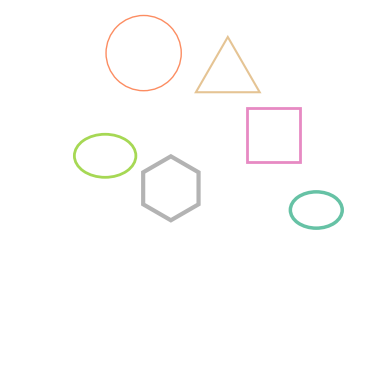[{"shape": "oval", "thickness": 2.5, "radius": 0.34, "center": [0.822, 0.455]}, {"shape": "circle", "thickness": 1, "radius": 0.49, "center": [0.373, 0.862]}, {"shape": "square", "thickness": 2, "radius": 0.35, "center": [0.711, 0.649]}, {"shape": "oval", "thickness": 2, "radius": 0.4, "center": [0.273, 0.595]}, {"shape": "triangle", "thickness": 1.5, "radius": 0.48, "center": [0.592, 0.808]}, {"shape": "hexagon", "thickness": 3, "radius": 0.42, "center": [0.444, 0.511]}]